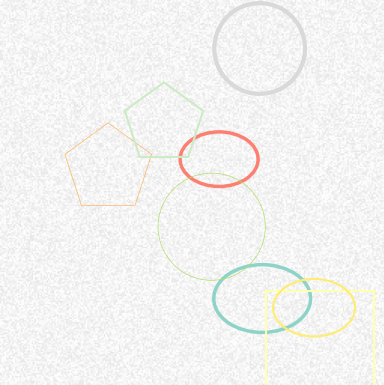[{"shape": "oval", "thickness": 2.5, "radius": 0.63, "center": [0.681, 0.225]}, {"shape": "square", "thickness": 1.5, "radius": 0.7, "center": [0.831, 0.103]}, {"shape": "oval", "thickness": 2.5, "radius": 0.51, "center": [0.569, 0.587]}, {"shape": "pentagon", "thickness": 0.5, "radius": 0.59, "center": [0.281, 0.562]}, {"shape": "circle", "thickness": 0.5, "radius": 0.7, "center": [0.55, 0.411]}, {"shape": "circle", "thickness": 3, "radius": 0.59, "center": [0.674, 0.874]}, {"shape": "pentagon", "thickness": 1.5, "radius": 0.54, "center": [0.426, 0.679]}, {"shape": "oval", "thickness": 1.5, "radius": 0.53, "center": [0.816, 0.201]}]